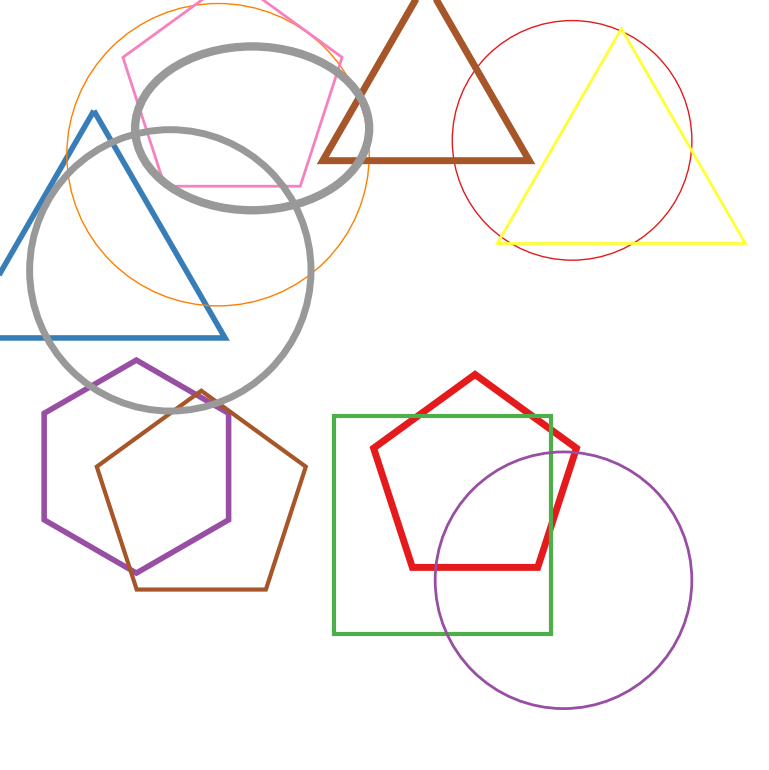[{"shape": "pentagon", "thickness": 2.5, "radius": 0.69, "center": [0.617, 0.375]}, {"shape": "circle", "thickness": 0.5, "radius": 0.78, "center": [0.743, 0.818]}, {"shape": "triangle", "thickness": 2, "radius": 0.98, "center": [0.122, 0.659]}, {"shape": "square", "thickness": 1.5, "radius": 0.71, "center": [0.575, 0.318]}, {"shape": "circle", "thickness": 1, "radius": 0.83, "center": [0.732, 0.246]}, {"shape": "hexagon", "thickness": 2, "radius": 0.69, "center": [0.177, 0.394]}, {"shape": "circle", "thickness": 0.5, "radius": 0.98, "center": [0.283, 0.799]}, {"shape": "triangle", "thickness": 1, "radius": 0.93, "center": [0.807, 0.777]}, {"shape": "triangle", "thickness": 2.5, "radius": 0.77, "center": [0.553, 0.869]}, {"shape": "pentagon", "thickness": 1.5, "radius": 0.71, "center": [0.261, 0.35]}, {"shape": "pentagon", "thickness": 1, "radius": 0.75, "center": [0.302, 0.879]}, {"shape": "circle", "thickness": 2.5, "radius": 0.91, "center": [0.221, 0.649]}, {"shape": "oval", "thickness": 3, "radius": 0.76, "center": [0.327, 0.833]}]